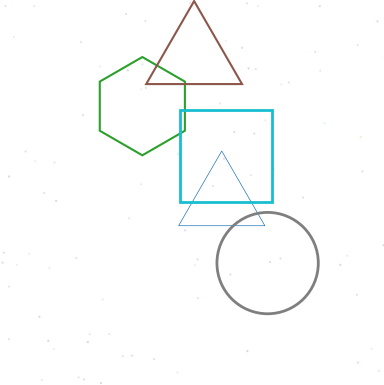[{"shape": "triangle", "thickness": 0.5, "radius": 0.65, "center": [0.576, 0.478]}, {"shape": "hexagon", "thickness": 1.5, "radius": 0.64, "center": [0.37, 0.724]}, {"shape": "triangle", "thickness": 1.5, "radius": 0.72, "center": [0.504, 0.853]}, {"shape": "circle", "thickness": 2, "radius": 0.66, "center": [0.695, 0.317]}, {"shape": "square", "thickness": 2, "radius": 0.6, "center": [0.586, 0.594]}]